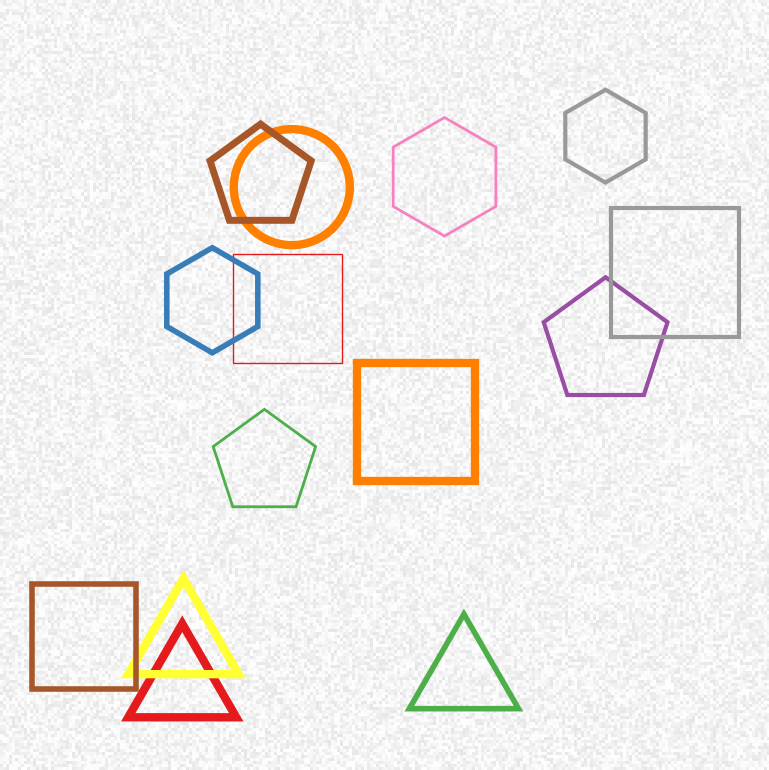[{"shape": "triangle", "thickness": 3, "radius": 0.4, "center": [0.237, 0.109]}, {"shape": "square", "thickness": 0.5, "radius": 0.35, "center": [0.374, 0.6]}, {"shape": "hexagon", "thickness": 2, "radius": 0.34, "center": [0.276, 0.61]}, {"shape": "triangle", "thickness": 2, "radius": 0.41, "center": [0.602, 0.121]}, {"shape": "pentagon", "thickness": 1, "radius": 0.35, "center": [0.343, 0.398]}, {"shape": "pentagon", "thickness": 1.5, "radius": 0.42, "center": [0.787, 0.555]}, {"shape": "circle", "thickness": 3, "radius": 0.38, "center": [0.379, 0.757]}, {"shape": "square", "thickness": 3, "radius": 0.38, "center": [0.54, 0.452]}, {"shape": "triangle", "thickness": 3, "radius": 0.41, "center": [0.238, 0.166]}, {"shape": "square", "thickness": 2, "radius": 0.34, "center": [0.109, 0.174]}, {"shape": "pentagon", "thickness": 2.5, "radius": 0.35, "center": [0.338, 0.77]}, {"shape": "hexagon", "thickness": 1, "radius": 0.38, "center": [0.577, 0.77]}, {"shape": "square", "thickness": 1.5, "radius": 0.42, "center": [0.877, 0.646]}, {"shape": "hexagon", "thickness": 1.5, "radius": 0.3, "center": [0.786, 0.823]}]